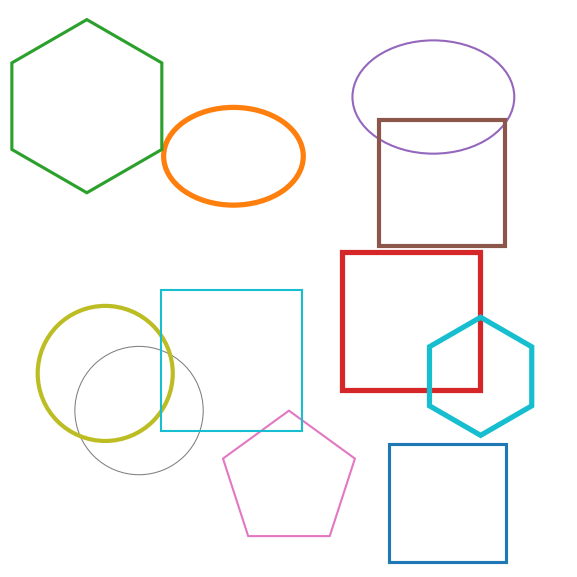[{"shape": "square", "thickness": 1.5, "radius": 0.51, "center": [0.775, 0.128]}, {"shape": "oval", "thickness": 2.5, "radius": 0.6, "center": [0.404, 0.729]}, {"shape": "hexagon", "thickness": 1.5, "radius": 0.75, "center": [0.15, 0.815]}, {"shape": "square", "thickness": 2.5, "radius": 0.6, "center": [0.711, 0.443]}, {"shape": "oval", "thickness": 1, "radius": 0.7, "center": [0.75, 0.831]}, {"shape": "square", "thickness": 2, "radius": 0.54, "center": [0.765, 0.682]}, {"shape": "pentagon", "thickness": 1, "radius": 0.6, "center": [0.5, 0.168]}, {"shape": "circle", "thickness": 0.5, "radius": 0.56, "center": [0.241, 0.288]}, {"shape": "circle", "thickness": 2, "radius": 0.58, "center": [0.182, 0.353]}, {"shape": "hexagon", "thickness": 2.5, "radius": 0.51, "center": [0.832, 0.348]}, {"shape": "square", "thickness": 1, "radius": 0.61, "center": [0.4, 0.375]}]